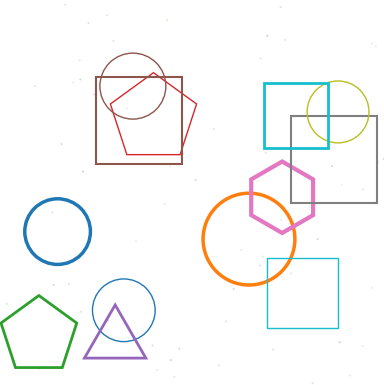[{"shape": "circle", "thickness": 1, "radius": 0.41, "center": [0.322, 0.194]}, {"shape": "circle", "thickness": 2.5, "radius": 0.43, "center": [0.15, 0.398]}, {"shape": "circle", "thickness": 2.5, "radius": 0.6, "center": [0.647, 0.379]}, {"shape": "pentagon", "thickness": 2, "radius": 0.52, "center": [0.101, 0.129]}, {"shape": "pentagon", "thickness": 1, "radius": 0.59, "center": [0.399, 0.694]}, {"shape": "triangle", "thickness": 2, "radius": 0.46, "center": [0.299, 0.116]}, {"shape": "circle", "thickness": 1, "radius": 0.43, "center": [0.345, 0.776]}, {"shape": "square", "thickness": 1.5, "radius": 0.56, "center": [0.36, 0.687]}, {"shape": "hexagon", "thickness": 3, "radius": 0.46, "center": [0.733, 0.488]}, {"shape": "square", "thickness": 1.5, "radius": 0.56, "center": [0.867, 0.586]}, {"shape": "circle", "thickness": 1, "radius": 0.4, "center": [0.878, 0.709]}, {"shape": "square", "thickness": 2, "radius": 0.42, "center": [0.769, 0.7]}, {"shape": "square", "thickness": 1, "radius": 0.46, "center": [0.786, 0.239]}]